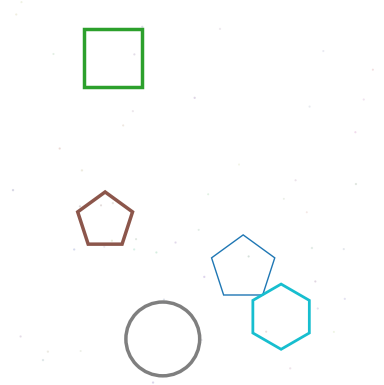[{"shape": "pentagon", "thickness": 1, "radius": 0.43, "center": [0.632, 0.304]}, {"shape": "square", "thickness": 2.5, "radius": 0.38, "center": [0.293, 0.849]}, {"shape": "pentagon", "thickness": 2.5, "radius": 0.37, "center": [0.273, 0.426]}, {"shape": "circle", "thickness": 2.5, "radius": 0.48, "center": [0.423, 0.12]}, {"shape": "hexagon", "thickness": 2, "radius": 0.42, "center": [0.73, 0.177]}]